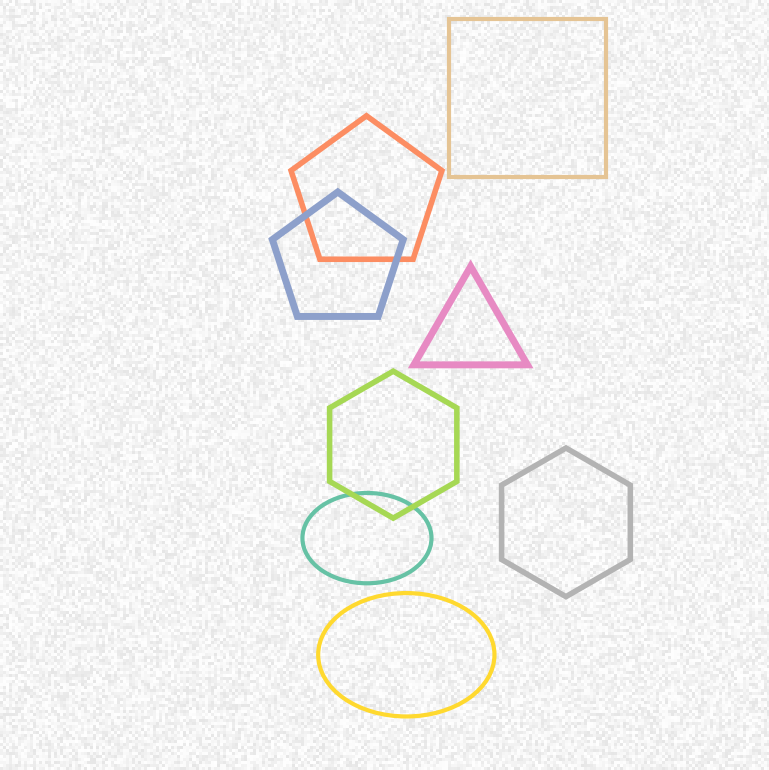[{"shape": "oval", "thickness": 1.5, "radius": 0.42, "center": [0.477, 0.301]}, {"shape": "pentagon", "thickness": 2, "radius": 0.51, "center": [0.476, 0.747]}, {"shape": "pentagon", "thickness": 2.5, "radius": 0.45, "center": [0.439, 0.661]}, {"shape": "triangle", "thickness": 2.5, "radius": 0.43, "center": [0.611, 0.569]}, {"shape": "hexagon", "thickness": 2, "radius": 0.48, "center": [0.511, 0.423]}, {"shape": "oval", "thickness": 1.5, "radius": 0.57, "center": [0.528, 0.15]}, {"shape": "square", "thickness": 1.5, "radius": 0.51, "center": [0.685, 0.873]}, {"shape": "hexagon", "thickness": 2, "radius": 0.48, "center": [0.735, 0.322]}]